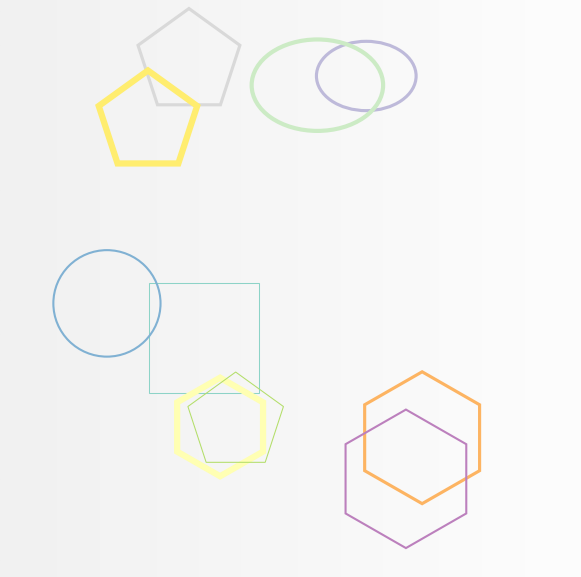[{"shape": "square", "thickness": 0.5, "radius": 0.48, "center": [0.351, 0.414]}, {"shape": "hexagon", "thickness": 3, "radius": 0.43, "center": [0.379, 0.26]}, {"shape": "oval", "thickness": 1.5, "radius": 0.43, "center": [0.63, 0.868]}, {"shape": "circle", "thickness": 1, "radius": 0.46, "center": [0.184, 0.474]}, {"shape": "hexagon", "thickness": 1.5, "radius": 0.57, "center": [0.726, 0.241]}, {"shape": "pentagon", "thickness": 0.5, "radius": 0.43, "center": [0.405, 0.268]}, {"shape": "pentagon", "thickness": 1.5, "radius": 0.46, "center": [0.325, 0.892]}, {"shape": "hexagon", "thickness": 1, "radius": 0.6, "center": [0.698, 0.17]}, {"shape": "oval", "thickness": 2, "radius": 0.57, "center": [0.546, 0.852]}, {"shape": "pentagon", "thickness": 3, "radius": 0.44, "center": [0.255, 0.788]}]